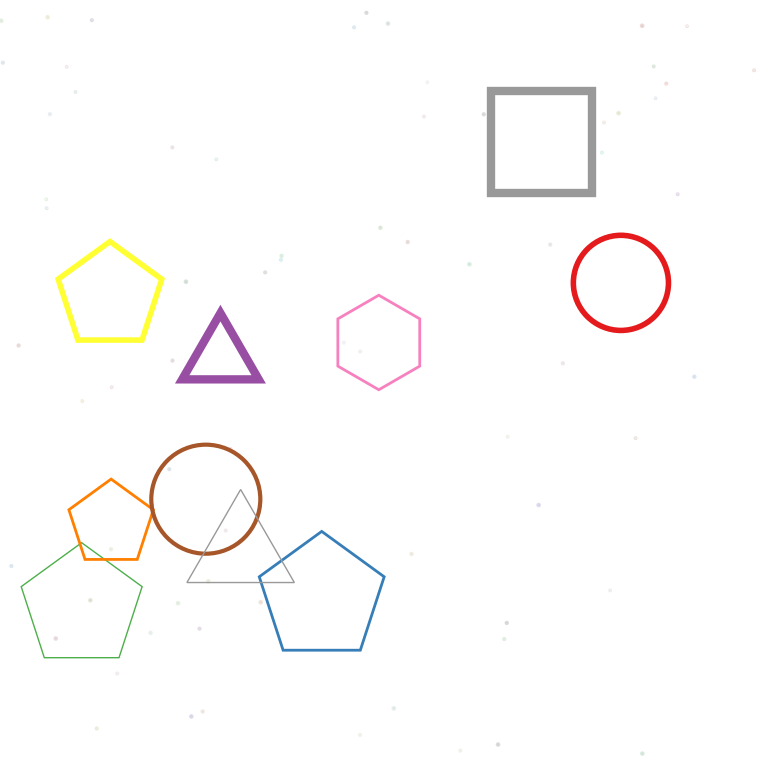[{"shape": "circle", "thickness": 2, "radius": 0.31, "center": [0.806, 0.633]}, {"shape": "pentagon", "thickness": 1, "radius": 0.43, "center": [0.418, 0.225]}, {"shape": "pentagon", "thickness": 0.5, "radius": 0.41, "center": [0.106, 0.213]}, {"shape": "triangle", "thickness": 3, "radius": 0.29, "center": [0.286, 0.536]}, {"shape": "pentagon", "thickness": 1, "radius": 0.29, "center": [0.144, 0.32]}, {"shape": "pentagon", "thickness": 2, "radius": 0.35, "center": [0.143, 0.616]}, {"shape": "circle", "thickness": 1.5, "radius": 0.35, "center": [0.267, 0.352]}, {"shape": "hexagon", "thickness": 1, "radius": 0.31, "center": [0.492, 0.555]}, {"shape": "triangle", "thickness": 0.5, "radius": 0.4, "center": [0.313, 0.284]}, {"shape": "square", "thickness": 3, "radius": 0.33, "center": [0.703, 0.815]}]